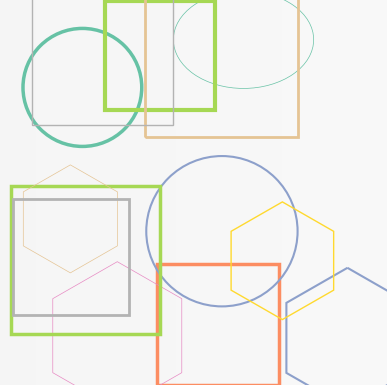[{"shape": "circle", "thickness": 2.5, "radius": 0.77, "center": [0.213, 0.773]}, {"shape": "oval", "thickness": 0.5, "radius": 0.91, "center": [0.628, 0.897]}, {"shape": "square", "thickness": 2.5, "radius": 0.79, "center": [0.562, 0.157]}, {"shape": "hexagon", "thickness": 1.5, "radius": 0.91, "center": [0.897, 0.122]}, {"shape": "circle", "thickness": 1.5, "radius": 0.98, "center": [0.573, 0.399]}, {"shape": "hexagon", "thickness": 0.5, "radius": 0.96, "center": [0.303, 0.128]}, {"shape": "square", "thickness": 2.5, "radius": 0.96, "center": [0.22, 0.324]}, {"shape": "square", "thickness": 3, "radius": 0.71, "center": [0.414, 0.856]}, {"shape": "hexagon", "thickness": 1, "radius": 0.76, "center": [0.729, 0.323]}, {"shape": "hexagon", "thickness": 0.5, "radius": 0.7, "center": [0.182, 0.431]}, {"shape": "square", "thickness": 2, "radius": 0.99, "center": [0.572, 0.841]}, {"shape": "square", "thickness": 1, "radius": 0.91, "center": [0.264, 0.858]}, {"shape": "square", "thickness": 2, "radius": 0.75, "center": [0.183, 0.332]}]